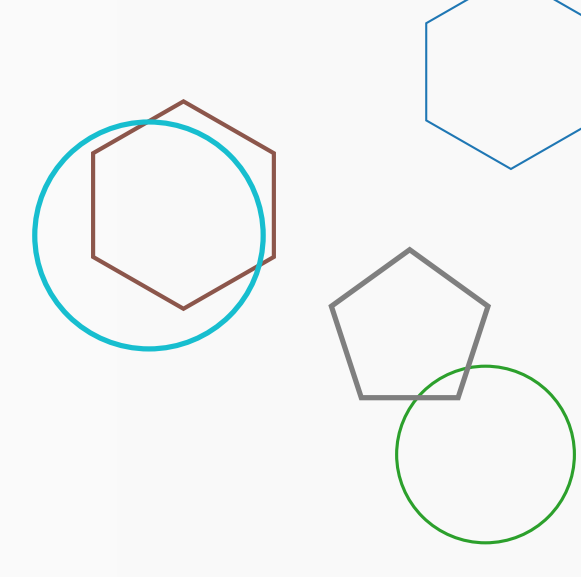[{"shape": "hexagon", "thickness": 1, "radius": 0.84, "center": [0.879, 0.875]}, {"shape": "circle", "thickness": 1.5, "radius": 0.76, "center": [0.835, 0.212]}, {"shape": "hexagon", "thickness": 2, "radius": 0.9, "center": [0.316, 0.644]}, {"shape": "pentagon", "thickness": 2.5, "radius": 0.71, "center": [0.705, 0.425]}, {"shape": "circle", "thickness": 2.5, "radius": 0.98, "center": [0.256, 0.591]}]